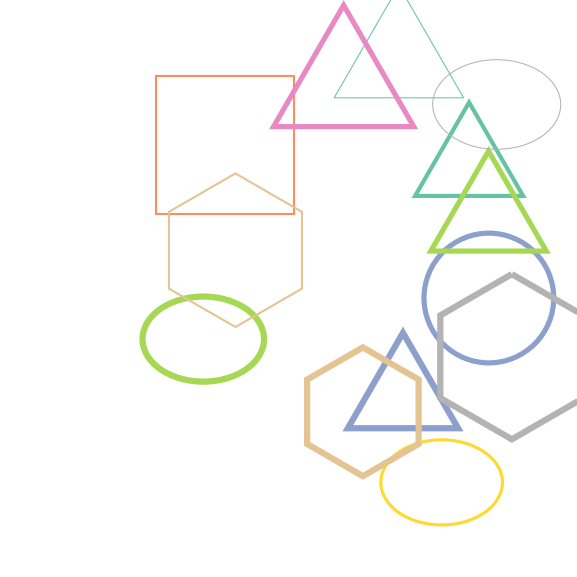[{"shape": "triangle", "thickness": 2, "radius": 0.54, "center": [0.812, 0.714]}, {"shape": "triangle", "thickness": 0.5, "radius": 0.65, "center": [0.691, 0.894]}, {"shape": "square", "thickness": 1, "radius": 0.6, "center": [0.39, 0.748]}, {"shape": "circle", "thickness": 2.5, "radius": 0.56, "center": [0.847, 0.483]}, {"shape": "triangle", "thickness": 3, "radius": 0.55, "center": [0.698, 0.313]}, {"shape": "triangle", "thickness": 2.5, "radius": 0.7, "center": [0.595, 0.85]}, {"shape": "oval", "thickness": 3, "radius": 0.53, "center": [0.352, 0.412]}, {"shape": "triangle", "thickness": 2.5, "radius": 0.58, "center": [0.846, 0.622]}, {"shape": "oval", "thickness": 1.5, "radius": 0.53, "center": [0.765, 0.164]}, {"shape": "hexagon", "thickness": 1, "radius": 0.66, "center": [0.408, 0.566]}, {"shape": "hexagon", "thickness": 3, "radius": 0.56, "center": [0.628, 0.286]}, {"shape": "oval", "thickness": 0.5, "radius": 0.55, "center": [0.86, 0.818]}, {"shape": "hexagon", "thickness": 3, "radius": 0.72, "center": [0.886, 0.381]}]